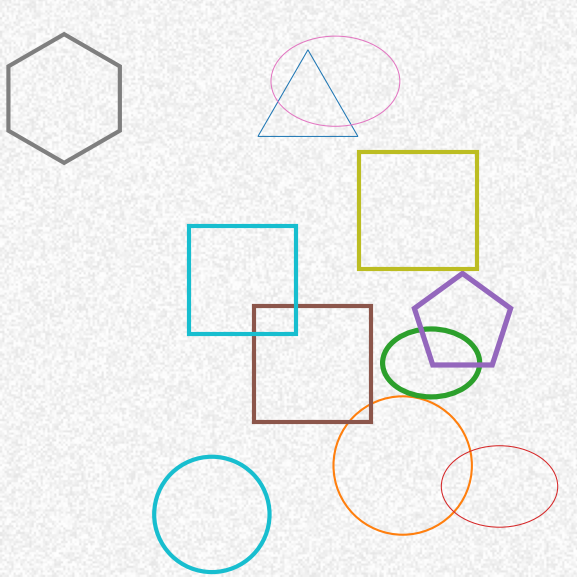[{"shape": "triangle", "thickness": 0.5, "radius": 0.5, "center": [0.533, 0.813]}, {"shape": "circle", "thickness": 1, "radius": 0.6, "center": [0.697, 0.193]}, {"shape": "oval", "thickness": 2.5, "radius": 0.42, "center": [0.747, 0.371]}, {"shape": "oval", "thickness": 0.5, "radius": 0.5, "center": [0.865, 0.157]}, {"shape": "pentagon", "thickness": 2.5, "radius": 0.44, "center": [0.801, 0.438]}, {"shape": "square", "thickness": 2, "radius": 0.5, "center": [0.541, 0.369]}, {"shape": "oval", "thickness": 0.5, "radius": 0.56, "center": [0.581, 0.859]}, {"shape": "hexagon", "thickness": 2, "radius": 0.56, "center": [0.111, 0.829]}, {"shape": "square", "thickness": 2, "radius": 0.51, "center": [0.723, 0.635]}, {"shape": "circle", "thickness": 2, "radius": 0.5, "center": [0.367, 0.108]}, {"shape": "square", "thickness": 2, "radius": 0.46, "center": [0.419, 0.514]}]